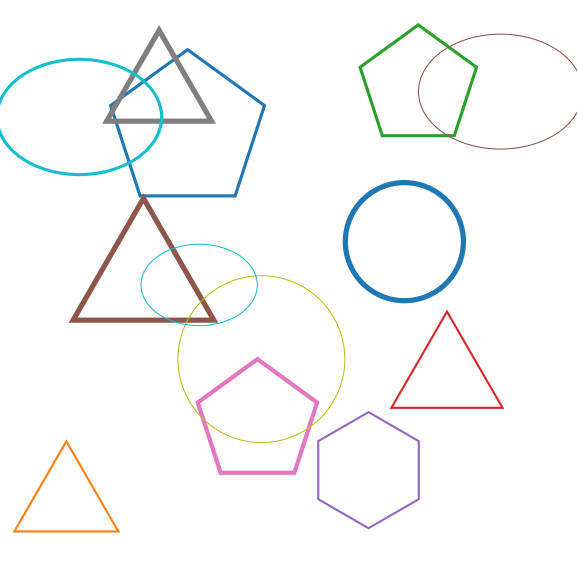[{"shape": "circle", "thickness": 2.5, "radius": 0.51, "center": [0.7, 0.581]}, {"shape": "pentagon", "thickness": 1.5, "radius": 0.7, "center": [0.325, 0.773]}, {"shape": "triangle", "thickness": 1, "radius": 0.52, "center": [0.115, 0.131]}, {"shape": "pentagon", "thickness": 1.5, "radius": 0.53, "center": [0.724, 0.85]}, {"shape": "triangle", "thickness": 1, "radius": 0.56, "center": [0.774, 0.348]}, {"shape": "hexagon", "thickness": 1, "radius": 0.5, "center": [0.638, 0.185]}, {"shape": "oval", "thickness": 0.5, "radius": 0.71, "center": [0.867, 0.84]}, {"shape": "triangle", "thickness": 2.5, "radius": 0.7, "center": [0.248, 0.515]}, {"shape": "pentagon", "thickness": 2, "radius": 0.54, "center": [0.446, 0.269]}, {"shape": "triangle", "thickness": 2.5, "radius": 0.52, "center": [0.276, 0.842]}, {"shape": "circle", "thickness": 0.5, "radius": 0.72, "center": [0.453, 0.377]}, {"shape": "oval", "thickness": 1.5, "radius": 0.71, "center": [0.137, 0.797]}, {"shape": "oval", "thickness": 0.5, "radius": 0.5, "center": [0.345, 0.506]}]